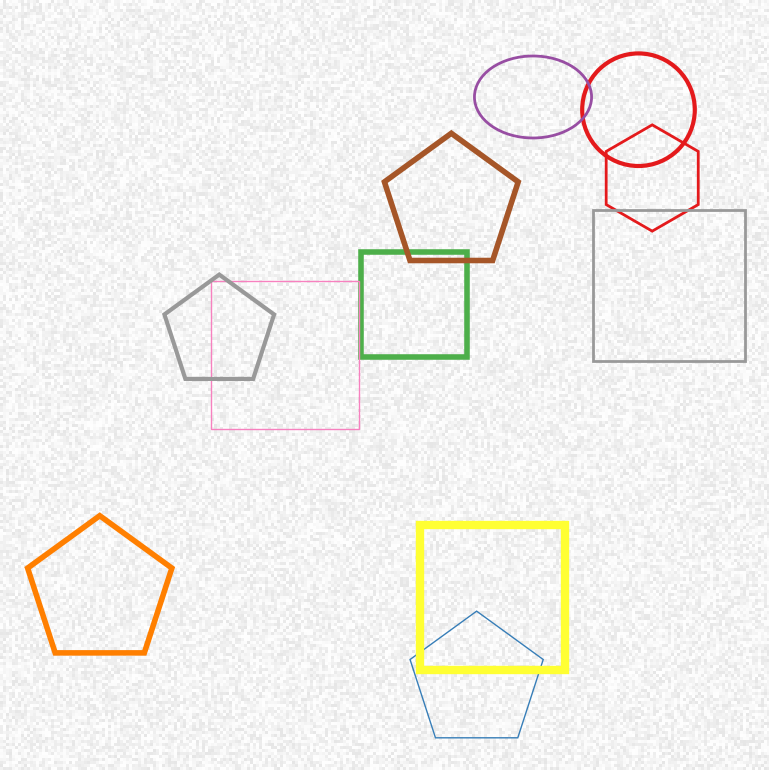[{"shape": "hexagon", "thickness": 1, "radius": 0.35, "center": [0.847, 0.769]}, {"shape": "circle", "thickness": 1.5, "radius": 0.37, "center": [0.829, 0.858]}, {"shape": "pentagon", "thickness": 0.5, "radius": 0.45, "center": [0.619, 0.115]}, {"shape": "square", "thickness": 2, "radius": 0.34, "center": [0.538, 0.604]}, {"shape": "oval", "thickness": 1, "radius": 0.38, "center": [0.692, 0.874]}, {"shape": "pentagon", "thickness": 2, "radius": 0.49, "center": [0.13, 0.232]}, {"shape": "square", "thickness": 3, "radius": 0.47, "center": [0.639, 0.224]}, {"shape": "pentagon", "thickness": 2, "radius": 0.46, "center": [0.586, 0.736]}, {"shape": "square", "thickness": 0.5, "radius": 0.48, "center": [0.37, 0.539]}, {"shape": "square", "thickness": 1, "radius": 0.49, "center": [0.869, 0.629]}, {"shape": "pentagon", "thickness": 1.5, "radius": 0.37, "center": [0.285, 0.568]}]